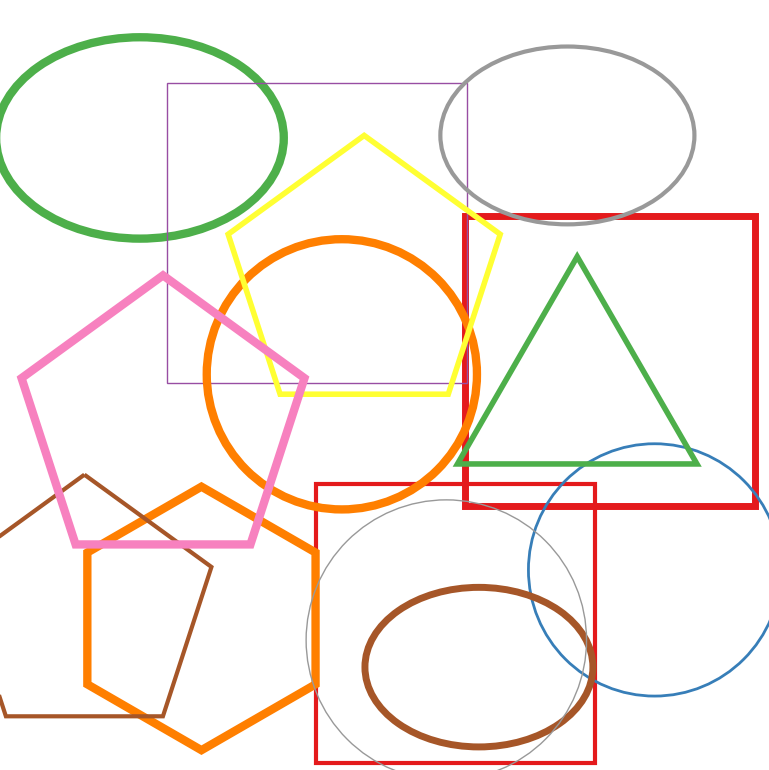[{"shape": "square", "thickness": 1.5, "radius": 0.91, "center": [0.592, 0.19]}, {"shape": "square", "thickness": 2.5, "radius": 0.94, "center": [0.792, 0.531]}, {"shape": "circle", "thickness": 1, "radius": 0.82, "center": [0.85, 0.26]}, {"shape": "triangle", "thickness": 2, "radius": 0.9, "center": [0.75, 0.487]}, {"shape": "oval", "thickness": 3, "radius": 0.93, "center": [0.182, 0.821]}, {"shape": "square", "thickness": 0.5, "radius": 0.97, "center": [0.412, 0.698]}, {"shape": "circle", "thickness": 3, "radius": 0.88, "center": [0.444, 0.514]}, {"shape": "hexagon", "thickness": 3, "radius": 0.86, "center": [0.262, 0.197]}, {"shape": "pentagon", "thickness": 2, "radius": 0.93, "center": [0.473, 0.638]}, {"shape": "pentagon", "thickness": 1.5, "radius": 0.87, "center": [0.11, 0.21]}, {"shape": "oval", "thickness": 2.5, "radius": 0.74, "center": [0.622, 0.134]}, {"shape": "pentagon", "thickness": 3, "radius": 0.97, "center": [0.212, 0.449]}, {"shape": "oval", "thickness": 1.5, "radius": 0.82, "center": [0.737, 0.824]}, {"shape": "circle", "thickness": 0.5, "radius": 0.91, "center": [0.58, 0.169]}]